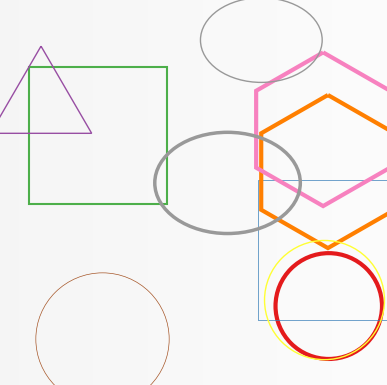[{"shape": "circle", "thickness": 3, "radius": 0.69, "center": [0.848, 0.205]}, {"shape": "square", "thickness": 0.5, "radius": 0.91, "center": [0.846, 0.351]}, {"shape": "square", "thickness": 1.5, "radius": 0.89, "center": [0.252, 0.647]}, {"shape": "triangle", "thickness": 1, "radius": 0.75, "center": [0.106, 0.729]}, {"shape": "hexagon", "thickness": 3, "radius": 0.99, "center": [0.846, 0.554]}, {"shape": "circle", "thickness": 1, "radius": 0.77, "center": [0.837, 0.221]}, {"shape": "circle", "thickness": 0.5, "radius": 0.86, "center": [0.265, 0.119]}, {"shape": "hexagon", "thickness": 3, "radius": 1.0, "center": [0.834, 0.664]}, {"shape": "oval", "thickness": 2.5, "radius": 0.94, "center": [0.587, 0.525]}, {"shape": "oval", "thickness": 1, "radius": 0.79, "center": [0.674, 0.896]}]